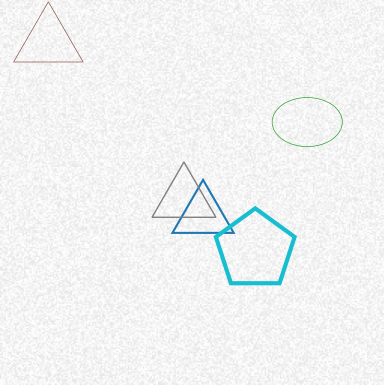[{"shape": "triangle", "thickness": 1.5, "radius": 0.46, "center": [0.527, 0.441]}, {"shape": "oval", "thickness": 0.5, "radius": 0.46, "center": [0.798, 0.683]}, {"shape": "triangle", "thickness": 0.5, "radius": 0.52, "center": [0.126, 0.891]}, {"shape": "triangle", "thickness": 1, "radius": 0.48, "center": [0.478, 0.483]}, {"shape": "pentagon", "thickness": 3, "radius": 0.54, "center": [0.663, 0.351]}]